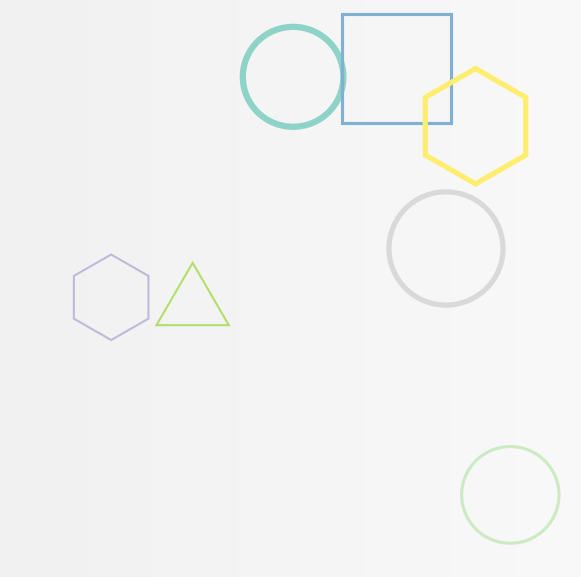[{"shape": "circle", "thickness": 3, "radius": 0.43, "center": [0.504, 0.866]}, {"shape": "hexagon", "thickness": 1, "radius": 0.37, "center": [0.191, 0.484]}, {"shape": "square", "thickness": 1.5, "radius": 0.47, "center": [0.682, 0.88]}, {"shape": "triangle", "thickness": 1, "radius": 0.36, "center": [0.331, 0.472]}, {"shape": "circle", "thickness": 2.5, "radius": 0.49, "center": [0.767, 0.569]}, {"shape": "circle", "thickness": 1.5, "radius": 0.42, "center": [0.878, 0.142]}, {"shape": "hexagon", "thickness": 2.5, "radius": 0.5, "center": [0.818, 0.781]}]